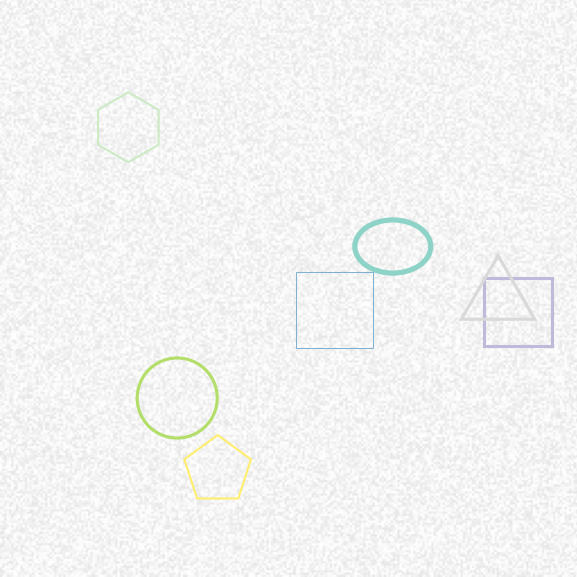[{"shape": "oval", "thickness": 2.5, "radius": 0.33, "center": [0.68, 0.572]}, {"shape": "square", "thickness": 1.5, "radius": 0.3, "center": [0.897, 0.459]}, {"shape": "square", "thickness": 0.5, "radius": 0.33, "center": [0.579, 0.463]}, {"shape": "circle", "thickness": 1.5, "radius": 0.35, "center": [0.307, 0.31]}, {"shape": "triangle", "thickness": 1.5, "radius": 0.37, "center": [0.862, 0.483]}, {"shape": "hexagon", "thickness": 1, "radius": 0.3, "center": [0.222, 0.779]}, {"shape": "pentagon", "thickness": 1, "radius": 0.3, "center": [0.377, 0.185]}]